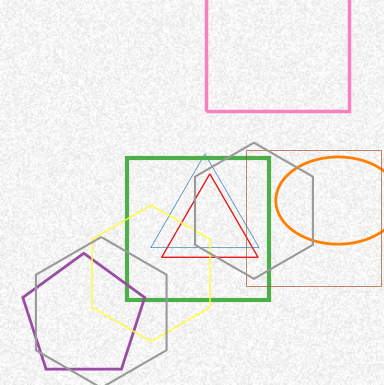[{"shape": "triangle", "thickness": 1, "radius": 0.72, "center": [0.545, 0.404]}, {"shape": "triangle", "thickness": 0.5, "radius": 0.81, "center": [0.532, 0.438]}, {"shape": "square", "thickness": 3, "radius": 0.92, "center": [0.515, 0.406]}, {"shape": "pentagon", "thickness": 2, "radius": 0.83, "center": [0.218, 0.176]}, {"shape": "oval", "thickness": 2, "radius": 0.81, "center": [0.878, 0.479]}, {"shape": "hexagon", "thickness": 1, "radius": 0.88, "center": [0.392, 0.29]}, {"shape": "square", "thickness": 0.5, "radius": 0.88, "center": [0.815, 0.434]}, {"shape": "square", "thickness": 2.5, "radius": 0.93, "center": [0.721, 0.898]}, {"shape": "hexagon", "thickness": 1.5, "radius": 0.88, "center": [0.66, 0.453]}, {"shape": "hexagon", "thickness": 1.5, "radius": 0.98, "center": [0.263, 0.188]}]